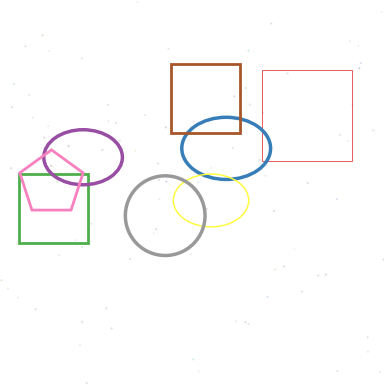[{"shape": "square", "thickness": 0.5, "radius": 0.58, "center": [0.797, 0.7]}, {"shape": "oval", "thickness": 2.5, "radius": 0.58, "center": [0.587, 0.615]}, {"shape": "square", "thickness": 2, "radius": 0.45, "center": [0.139, 0.459]}, {"shape": "oval", "thickness": 2.5, "radius": 0.51, "center": [0.216, 0.592]}, {"shape": "oval", "thickness": 1, "radius": 0.49, "center": [0.548, 0.479]}, {"shape": "square", "thickness": 2, "radius": 0.45, "center": [0.534, 0.744]}, {"shape": "pentagon", "thickness": 2, "radius": 0.43, "center": [0.134, 0.524]}, {"shape": "circle", "thickness": 2.5, "radius": 0.52, "center": [0.429, 0.44]}]